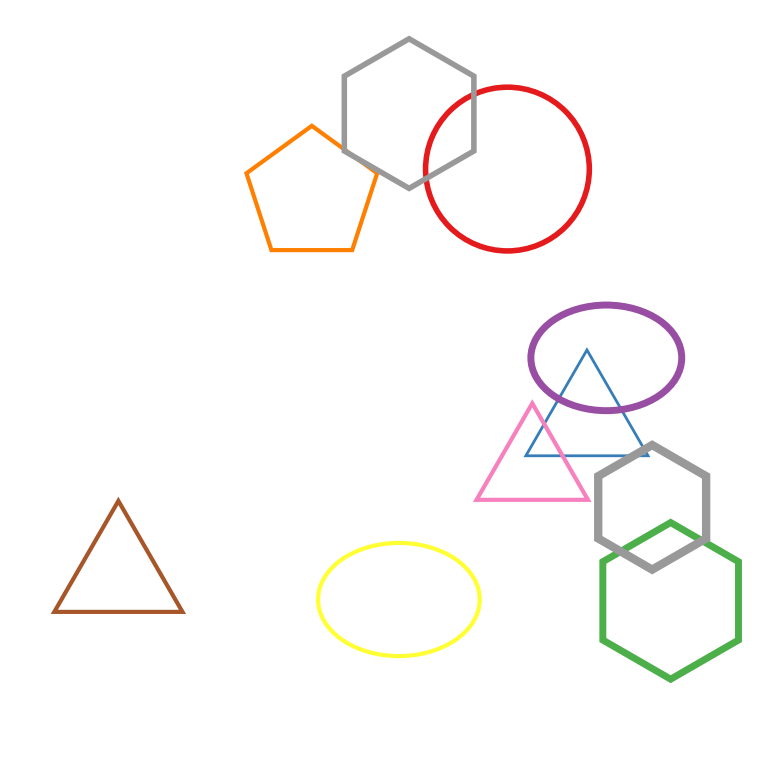[{"shape": "circle", "thickness": 2, "radius": 0.53, "center": [0.659, 0.78]}, {"shape": "triangle", "thickness": 1, "radius": 0.46, "center": [0.762, 0.454]}, {"shape": "hexagon", "thickness": 2.5, "radius": 0.51, "center": [0.871, 0.22]}, {"shape": "oval", "thickness": 2.5, "radius": 0.49, "center": [0.787, 0.535]}, {"shape": "pentagon", "thickness": 1.5, "radius": 0.45, "center": [0.405, 0.747]}, {"shape": "oval", "thickness": 1.5, "radius": 0.52, "center": [0.518, 0.221]}, {"shape": "triangle", "thickness": 1.5, "radius": 0.48, "center": [0.154, 0.253]}, {"shape": "triangle", "thickness": 1.5, "radius": 0.42, "center": [0.691, 0.393]}, {"shape": "hexagon", "thickness": 3, "radius": 0.4, "center": [0.847, 0.341]}, {"shape": "hexagon", "thickness": 2, "radius": 0.49, "center": [0.531, 0.852]}]